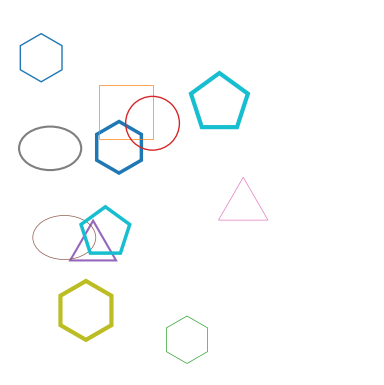[{"shape": "hexagon", "thickness": 2.5, "radius": 0.33, "center": [0.309, 0.617]}, {"shape": "hexagon", "thickness": 1, "radius": 0.31, "center": [0.107, 0.85]}, {"shape": "square", "thickness": 0.5, "radius": 0.35, "center": [0.327, 0.71]}, {"shape": "hexagon", "thickness": 0.5, "radius": 0.31, "center": [0.486, 0.118]}, {"shape": "circle", "thickness": 1, "radius": 0.35, "center": [0.396, 0.68]}, {"shape": "triangle", "thickness": 1.5, "radius": 0.34, "center": [0.242, 0.358]}, {"shape": "oval", "thickness": 0.5, "radius": 0.41, "center": [0.167, 0.383]}, {"shape": "triangle", "thickness": 0.5, "radius": 0.37, "center": [0.632, 0.465]}, {"shape": "oval", "thickness": 1.5, "radius": 0.4, "center": [0.13, 0.615]}, {"shape": "hexagon", "thickness": 3, "radius": 0.38, "center": [0.223, 0.194]}, {"shape": "pentagon", "thickness": 2.5, "radius": 0.33, "center": [0.274, 0.396]}, {"shape": "pentagon", "thickness": 3, "radius": 0.39, "center": [0.57, 0.733]}]